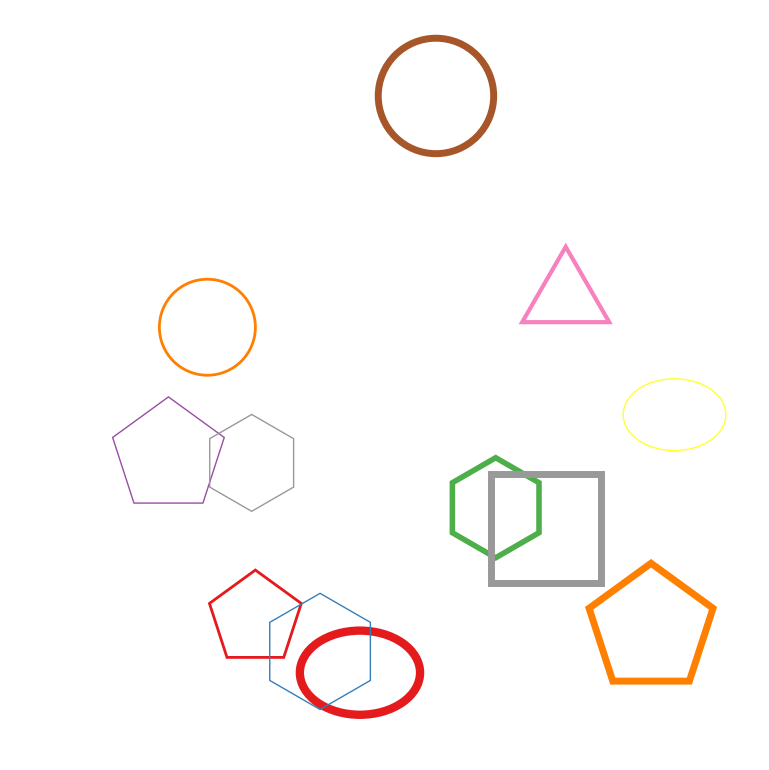[{"shape": "oval", "thickness": 3, "radius": 0.39, "center": [0.467, 0.126]}, {"shape": "pentagon", "thickness": 1, "radius": 0.31, "center": [0.332, 0.197]}, {"shape": "hexagon", "thickness": 0.5, "radius": 0.38, "center": [0.416, 0.154]}, {"shape": "hexagon", "thickness": 2, "radius": 0.32, "center": [0.644, 0.341]}, {"shape": "pentagon", "thickness": 0.5, "radius": 0.38, "center": [0.219, 0.408]}, {"shape": "circle", "thickness": 1, "radius": 0.31, "center": [0.269, 0.575]}, {"shape": "pentagon", "thickness": 2.5, "radius": 0.42, "center": [0.846, 0.184]}, {"shape": "oval", "thickness": 0.5, "radius": 0.33, "center": [0.876, 0.461]}, {"shape": "circle", "thickness": 2.5, "radius": 0.37, "center": [0.566, 0.875]}, {"shape": "triangle", "thickness": 1.5, "radius": 0.33, "center": [0.735, 0.614]}, {"shape": "square", "thickness": 2.5, "radius": 0.35, "center": [0.709, 0.314]}, {"shape": "hexagon", "thickness": 0.5, "radius": 0.31, "center": [0.327, 0.399]}]